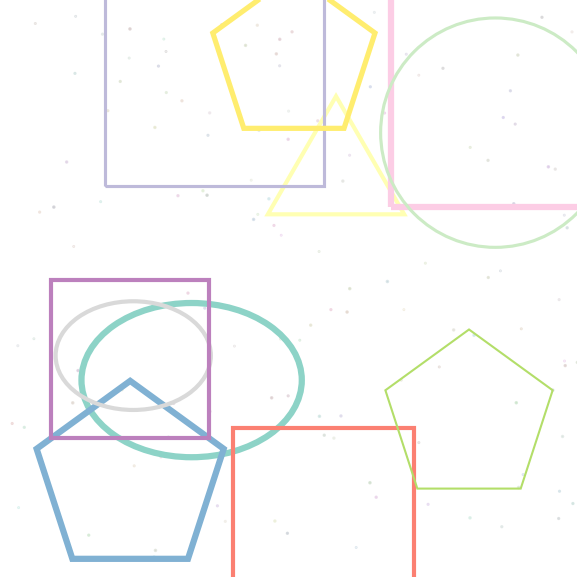[{"shape": "oval", "thickness": 3, "radius": 0.95, "center": [0.332, 0.341]}, {"shape": "triangle", "thickness": 2, "radius": 0.68, "center": [0.582, 0.696]}, {"shape": "square", "thickness": 1.5, "radius": 0.95, "center": [0.372, 0.867]}, {"shape": "square", "thickness": 2, "radius": 0.79, "center": [0.56, 0.102]}, {"shape": "pentagon", "thickness": 3, "radius": 0.85, "center": [0.225, 0.169]}, {"shape": "pentagon", "thickness": 1, "radius": 0.76, "center": [0.812, 0.276]}, {"shape": "square", "thickness": 3, "radius": 0.98, "center": [0.873, 0.837]}, {"shape": "oval", "thickness": 2, "radius": 0.67, "center": [0.231, 0.383]}, {"shape": "square", "thickness": 2, "radius": 0.68, "center": [0.225, 0.377]}, {"shape": "circle", "thickness": 1.5, "radius": 0.99, "center": [0.858, 0.769]}, {"shape": "pentagon", "thickness": 2.5, "radius": 0.74, "center": [0.509, 0.896]}]